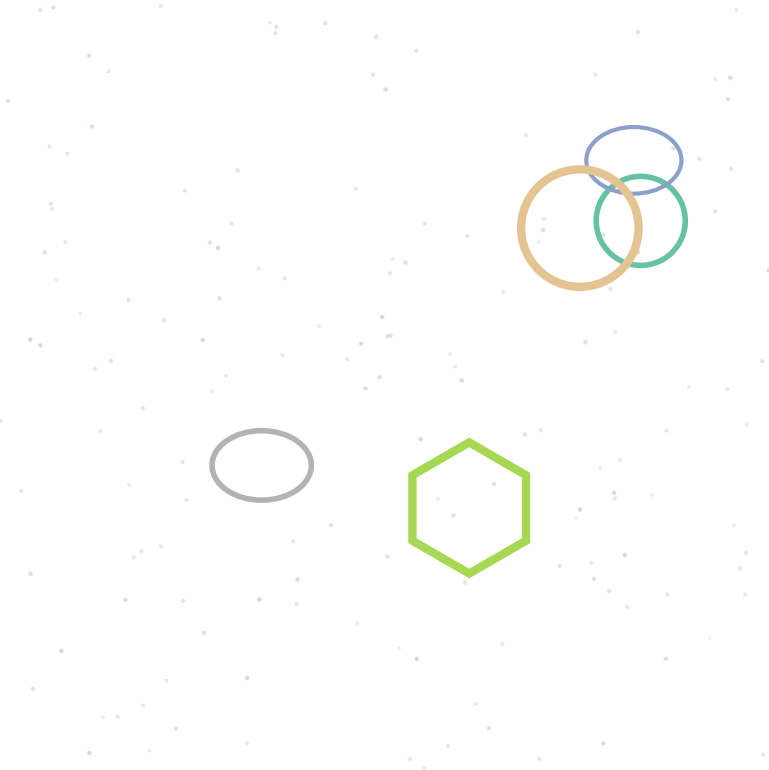[{"shape": "circle", "thickness": 2, "radius": 0.29, "center": [0.832, 0.713]}, {"shape": "oval", "thickness": 1.5, "radius": 0.31, "center": [0.823, 0.792]}, {"shape": "hexagon", "thickness": 3, "radius": 0.43, "center": [0.609, 0.34]}, {"shape": "circle", "thickness": 3, "radius": 0.38, "center": [0.753, 0.704]}, {"shape": "oval", "thickness": 2, "radius": 0.32, "center": [0.34, 0.396]}]